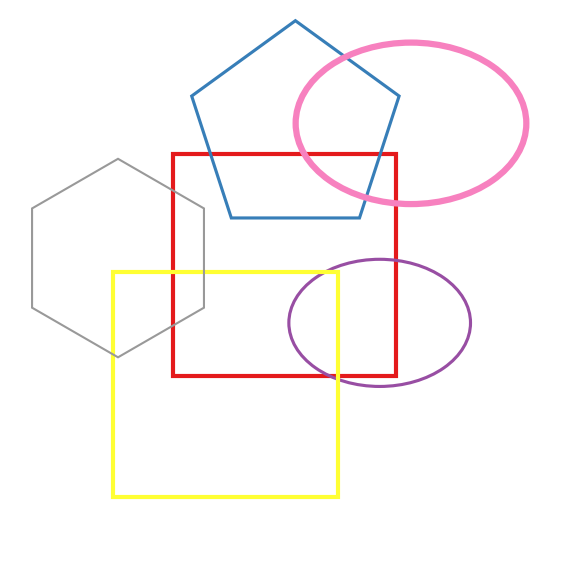[{"shape": "square", "thickness": 2, "radius": 0.96, "center": [0.492, 0.54]}, {"shape": "pentagon", "thickness": 1.5, "radius": 0.94, "center": [0.512, 0.774]}, {"shape": "oval", "thickness": 1.5, "radius": 0.79, "center": [0.657, 0.44]}, {"shape": "square", "thickness": 2, "radius": 0.97, "center": [0.391, 0.333]}, {"shape": "oval", "thickness": 3, "radius": 1.0, "center": [0.712, 0.786]}, {"shape": "hexagon", "thickness": 1, "radius": 0.86, "center": [0.204, 0.552]}]